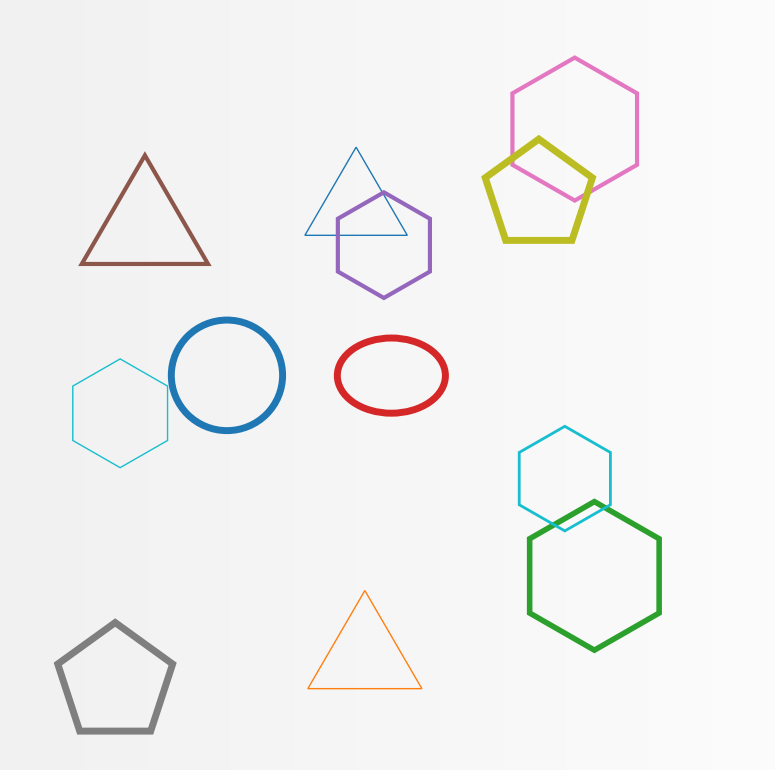[{"shape": "circle", "thickness": 2.5, "radius": 0.36, "center": [0.293, 0.513]}, {"shape": "triangle", "thickness": 0.5, "radius": 0.38, "center": [0.459, 0.733]}, {"shape": "triangle", "thickness": 0.5, "radius": 0.42, "center": [0.471, 0.148]}, {"shape": "hexagon", "thickness": 2, "radius": 0.48, "center": [0.767, 0.252]}, {"shape": "oval", "thickness": 2.5, "radius": 0.35, "center": [0.505, 0.512]}, {"shape": "hexagon", "thickness": 1.5, "radius": 0.34, "center": [0.495, 0.682]}, {"shape": "triangle", "thickness": 1.5, "radius": 0.47, "center": [0.187, 0.704]}, {"shape": "hexagon", "thickness": 1.5, "radius": 0.46, "center": [0.742, 0.832]}, {"shape": "pentagon", "thickness": 2.5, "radius": 0.39, "center": [0.149, 0.114]}, {"shape": "pentagon", "thickness": 2.5, "radius": 0.36, "center": [0.695, 0.747]}, {"shape": "hexagon", "thickness": 0.5, "radius": 0.35, "center": [0.155, 0.463]}, {"shape": "hexagon", "thickness": 1, "radius": 0.34, "center": [0.729, 0.378]}]